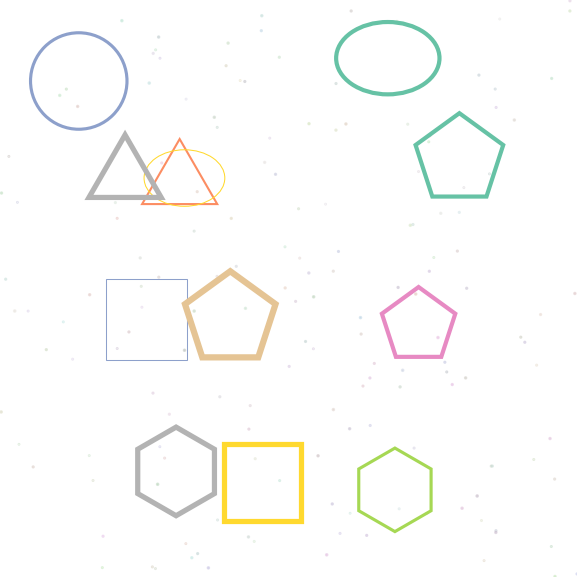[{"shape": "oval", "thickness": 2, "radius": 0.45, "center": [0.672, 0.898]}, {"shape": "pentagon", "thickness": 2, "radius": 0.4, "center": [0.795, 0.723]}, {"shape": "triangle", "thickness": 1, "radius": 0.38, "center": [0.311, 0.683]}, {"shape": "circle", "thickness": 1.5, "radius": 0.42, "center": [0.136, 0.859]}, {"shape": "square", "thickness": 0.5, "radius": 0.35, "center": [0.254, 0.446]}, {"shape": "pentagon", "thickness": 2, "radius": 0.33, "center": [0.725, 0.435]}, {"shape": "hexagon", "thickness": 1.5, "radius": 0.36, "center": [0.684, 0.151]}, {"shape": "oval", "thickness": 0.5, "radius": 0.35, "center": [0.319, 0.691]}, {"shape": "square", "thickness": 2.5, "radius": 0.33, "center": [0.455, 0.163]}, {"shape": "pentagon", "thickness": 3, "radius": 0.41, "center": [0.399, 0.447]}, {"shape": "triangle", "thickness": 2.5, "radius": 0.36, "center": [0.217, 0.693]}, {"shape": "hexagon", "thickness": 2.5, "radius": 0.38, "center": [0.305, 0.183]}]